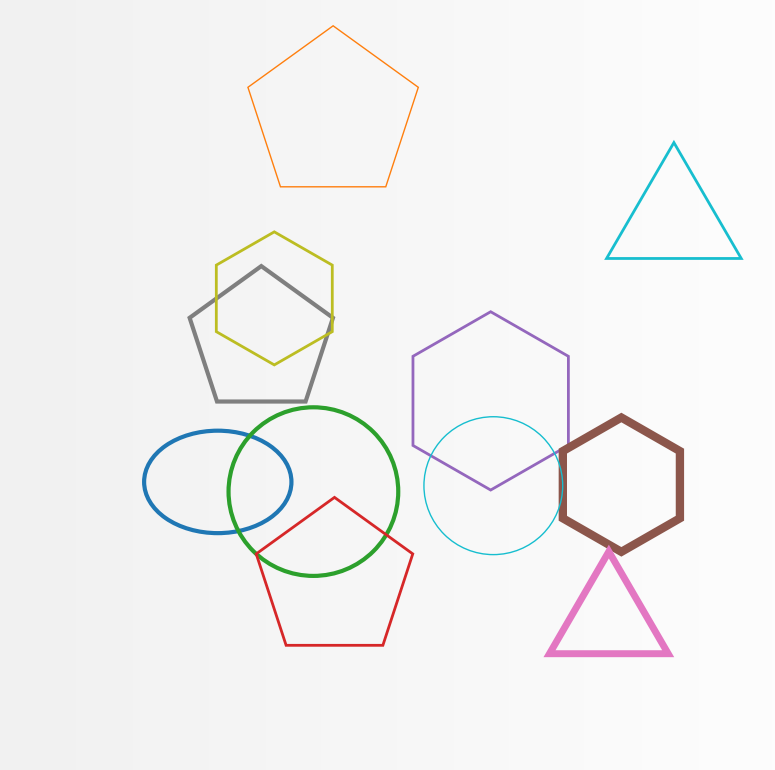[{"shape": "oval", "thickness": 1.5, "radius": 0.48, "center": [0.281, 0.374]}, {"shape": "pentagon", "thickness": 0.5, "radius": 0.58, "center": [0.43, 0.851]}, {"shape": "circle", "thickness": 1.5, "radius": 0.55, "center": [0.404, 0.362]}, {"shape": "pentagon", "thickness": 1, "radius": 0.53, "center": [0.432, 0.248]}, {"shape": "hexagon", "thickness": 1, "radius": 0.58, "center": [0.633, 0.479]}, {"shape": "hexagon", "thickness": 3, "radius": 0.44, "center": [0.802, 0.371]}, {"shape": "triangle", "thickness": 2.5, "radius": 0.44, "center": [0.786, 0.195]}, {"shape": "pentagon", "thickness": 1.5, "radius": 0.49, "center": [0.337, 0.557]}, {"shape": "hexagon", "thickness": 1, "radius": 0.43, "center": [0.354, 0.612]}, {"shape": "circle", "thickness": 0.5, "radius": 0.45, "center": [0.637, 0.369]}, {"shape": "triangle", "thickness": 1, "radius": 0.5, "center": [0.87, 0.714]}]